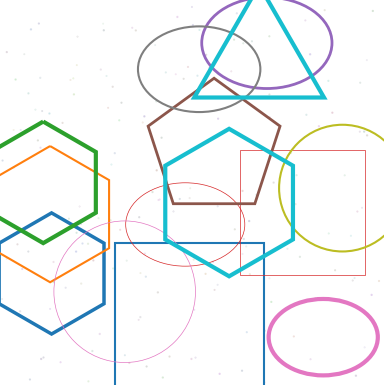[{"shape": "hexagon", "thickness": 2.5, "radius": 0.79, "center": [0.134, 0.29]}, {"shape": "square", "thickness": 1.5, "radius": 0.97, "center": [0.492, 0.176]}, {"shape": "hexagon", "thickness": 1.5, "radius": 0.88, "center": [0.13, 0.444]}, {"shape": "hexagon", "thickness": 3, "radius": 0.79, "center": [0.112, 0.526]}, {"shape": "square", "thickness": 0.5, "radius": 0.81, "center": [0.786, 0.448]}, {"shape": "oval", "thickness": 0.5, "radius": 0.77, "center": [0.481, 0.417]}, {"shape": "oval", "thickness": 2, "radius": 0.85, "center": [0.693, 0.888]}, {"shape": "pentagon", "thickness": 2, "radius": 0.9, "center": [0.556, 0.617]}, {"shape": "circle", "thickness": 0.5, "radius": 0.92, "center": [0.324, 0.242]}, {"shape": "oval", "thickness": 3, "radius": 0.71, "center": [0.84, 0.124]}, {"shape": "oval", "thickness": 1.5, "radius": 0.79, "center": [0.517, 0.82]}, {"shape": "circle", "thickness": 1.5, "radius": 0.82, "center": [0.889, 0.511]}, {"shape": "triangle", "thickness": 3, "radius": 0.97, "center": [0.673, 0.844]}, {"shape": "hexagon", "thickness": 3, "radius": 0.96, "center": [0.595, 0.474]}]